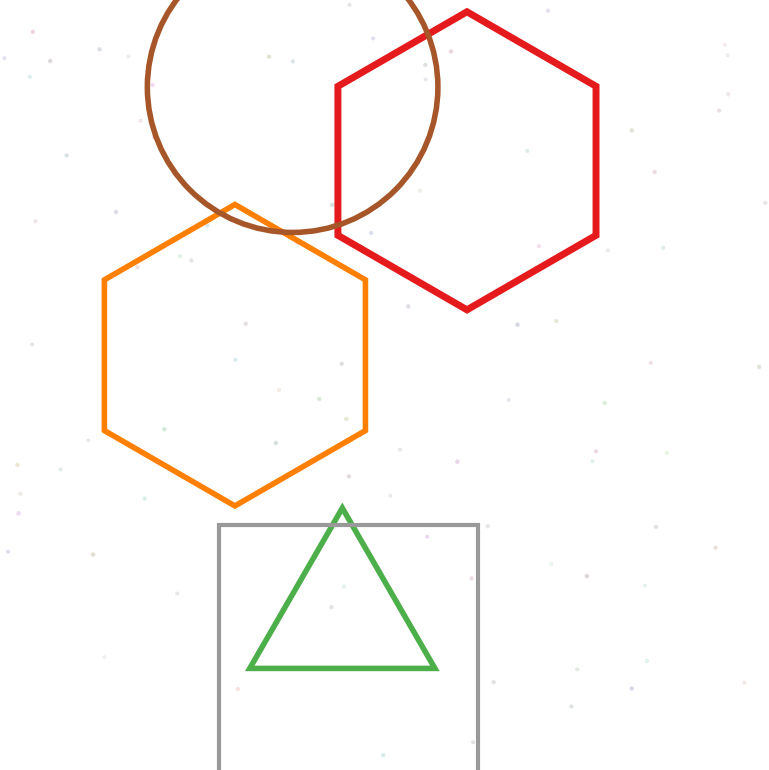[{"shape": "hexagon", "thickness": 2.5, "radius": 0.97, "center": [0.606, 0.791]}, {"shape": "triangle", "thickness": 2, "radius": 0.69, "center": [0.445, 0.201]}, {"shape": "hexagon", "thickness": 2, "radius": 0.98, "center": [0.305, 0.539]}, {"shape": "circle", "thickness": 2, "radius": 0.94, "center": [0.38, 0.887]}, {"shape": "square", "thickness": 1.5, "radius": 0.84, "center": [0.453, 0.15]}]